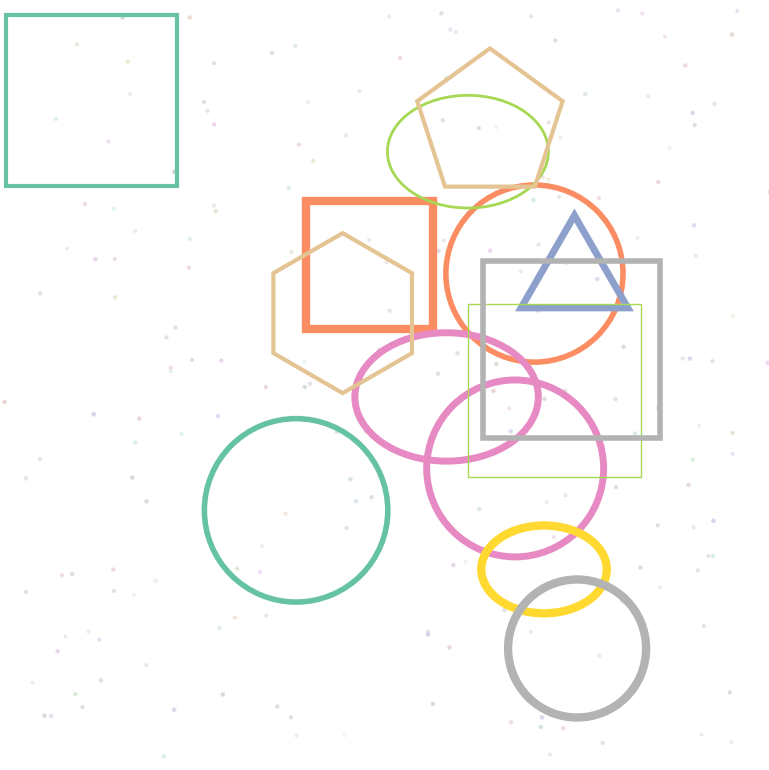[{"shape": "circle", "thickness": 2, "radius": 0.6, "center": [0.385, 0.337]}, {"shape": "square", "thickness": 1.5, "radius": 0.56, "center": [0.119, 0.869]}, {"shape": "square", "thickness": 3, "radius": 0.41, "center": [0.48, 0.656]}, {"shape": "circle", "thickness": 2, "radius": 0.58, "center": [0.694, 0.645]}, {"shape": "triangle", "thickness": 2.5, "radius": 0.4, "center": [0.746, 0.64]}, {"shape": "circle", "thickness": 2.5, "radius": 0.57, "center": [0.669, 0.392]}, {"shape": "oval", "thickness": 2.5, "radius": 0.6, "center": [0.58, 0.485]}, {"shape": "square", "thickness": 0.5, "radius": 0.56, "center": [0.721, 0.493]}, {"shape": "oval", "thickness": 1, "radius": 0.52, "center": [0.608, 0.803]}, {"shape": "oval", "thickness": 3, "radius": 0.41, "center": [0.707, 0.261]}, {"shape": "hexagon", "thickness": 1.5, "radius": 0.52, "center": [0.445, 0.593]}, {"shape": "pentagon", "thickness": 1.5, "radius": 0.5, "center": [0.636, 0.838]}, {"shape": "square", "thickness": 2, "radius": 0.57, "center": [0.742, 0.546]}, {"shape": "circle", "thickness": 3, "radius": 0.45, "center": [0.749, 0.158]}]